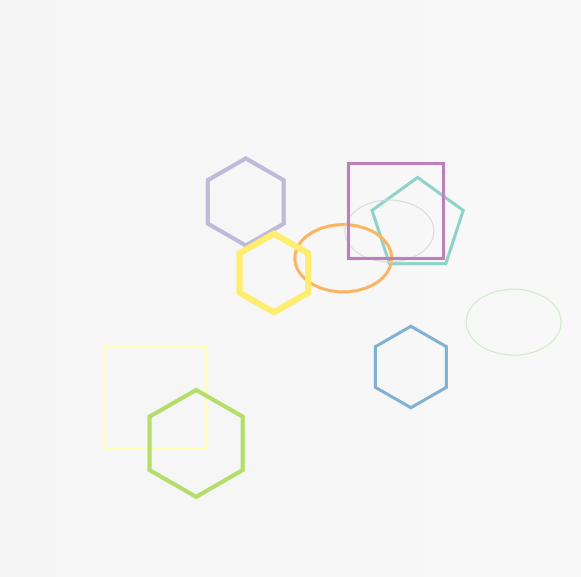[{"shape": "pentagon", "thickness": 1.5, "radius": 0.41, "center": [0.719, 0.609]}, {"shape": "square", "thickness": 1, "radius": 0.44, "center": [0.268, 0.312]}, {"shape": "hexagon", "thickness": 2, "radius": 0.38, "center": [0.423, 0.65]}, {"shape": "hexagon", "thickness": 1.5, "radius": 0.35, "center": [0.707, 0.364]}, {"shape": "oval", "thickness": 1.5, "radius": 0.42, "center": [0.591, 0.552]}, {"shape": "hexagon", "thickness": 2, "radius": 0.46, "center": [0.337, 0.231]}, {"shape": "oval", "thickness": 0.5, "radius": 0.38, "center": [0.67, 0.599]}, {"shape": "square", "thickness": 1.5, "radius": 0.41, "center": [0.681, 0.635]}, {"shape": "oval", "thickness": 0.5, "radius": 0.41, "center": [0.884, 0.441]}, {"shape": "hexagon", "thickness": 3, "radius": 0.34, "center": [0.471, 0.526]}]